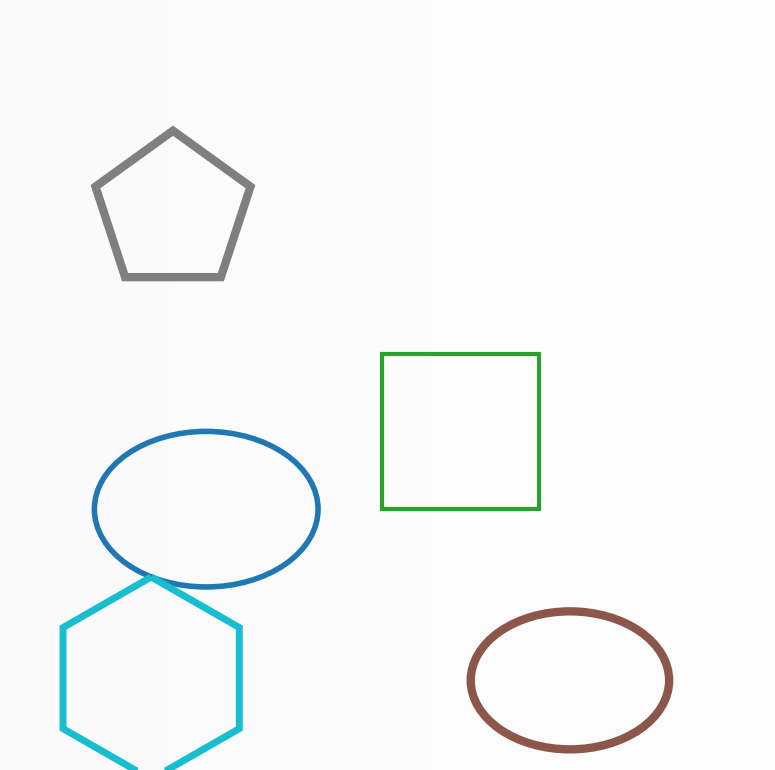[{"shape": "oval", "thickness": 2, "radius": 0.72, "center": [0.266, 0.339]}, {"shape": "square", "thickness": 1.5, "radius": 0.51, "center": [0.594, 0.44]}, {"shape": "oval", "thickness": 3, "radius": 0.64, "center": [0.735, 0.116]}, {"shape": "pentagon", "thickness": 3, "radius": 0.53, "center": [0.223, 0.725]}, {"shape": "hexagon", "thickness": 2.5, "radius": 0.66, "center": [0.195, 0.119]}]